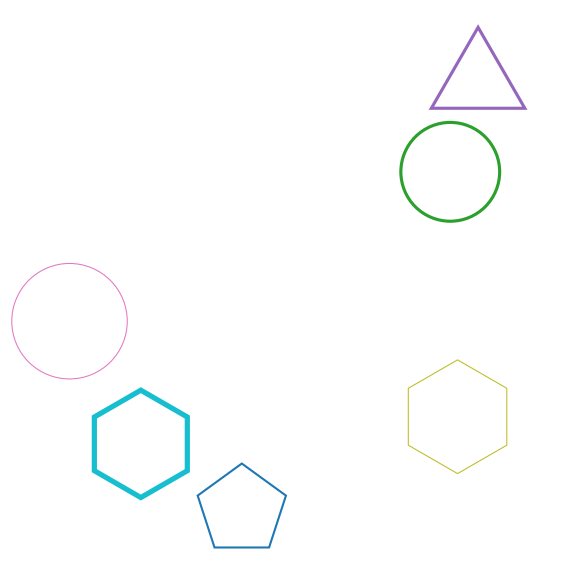[{"shape": "pentagon", "thickness": 1, "radius": 0.4, "center": [0.419, 0.116]}, {"shape": "circle", "thickness": 1.5, "radius": 0.43, "center": [0.78, 0.702]}, {"shape": "triangle", "thickness": 1.5, "radius": 0.47, "center": [0.828, 0.858]}, {"shape": "circle", "thickness": 0.5, "radius": 0.5, "center": [0.12, 0.443]}, {"shape": "hexagon", "thickness": 0.5, "radius": 0.49, "center": [0.792, 0.278]}, {"shape": "hexagon", "thickness": 2.5, "radius": 0.46, "center": [0.244, 0.231]}]